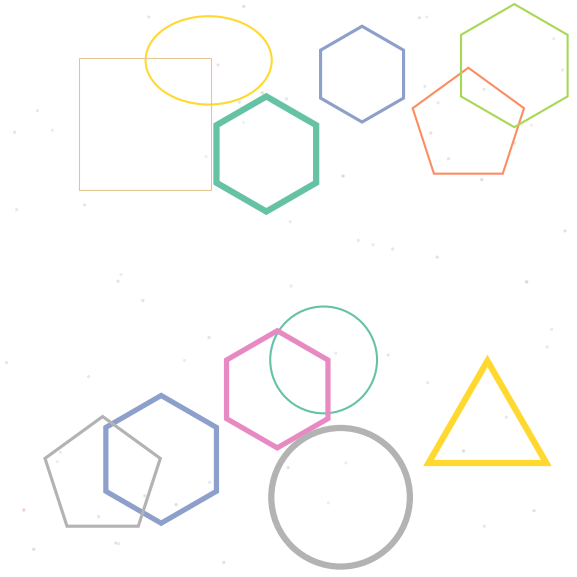[{"shape": "hexagon", "thickness": 3, "radius": 0.5, "center": [0.461, 0.733]}, {"shape": "circle", "thickness": 1, "radius": 0.46, "center": [0.56, 0.376]}, {"shape": "pentagon", "thickness": 1, "radius": 0.51, "center": [0.811, 0.78]}, {"shape": "hexagon", "thickness": 2.5, "radius": 0.55, "center": [0.279, 0.204]}, {"shape": "hexagon", "thickness": 1.5, "radius": 0.41, "center": [0.627, 0.871]}, {"shape": "hexagon", "thickness": 2.5, "radius": 0.51, "center": [0.48, 0.325]}, {"shape": "hexagon", "thickness": 1, "radius": 0.53, "center": [0.891, 0.885]}, {"shape": "triangle", "thickness": 3, "radius": 0.59, "center": [0.844, 0.256]}, {"shape": "oval", "thickness": 1, "radius": 0.55, "center": [0.361, 0.895]}, {"shape": "square", "thickness": 0.5, "radius": 0.57, "center": [0.251, 0.785]}, {"shape": "pentagon", "thickness": 1.5, "radius": 0.52, "center": [0.178, 0.173]}, {"shape": "circle", "thickness": 3, "radius": 0.6, "center": [0.59, 0.138]}]